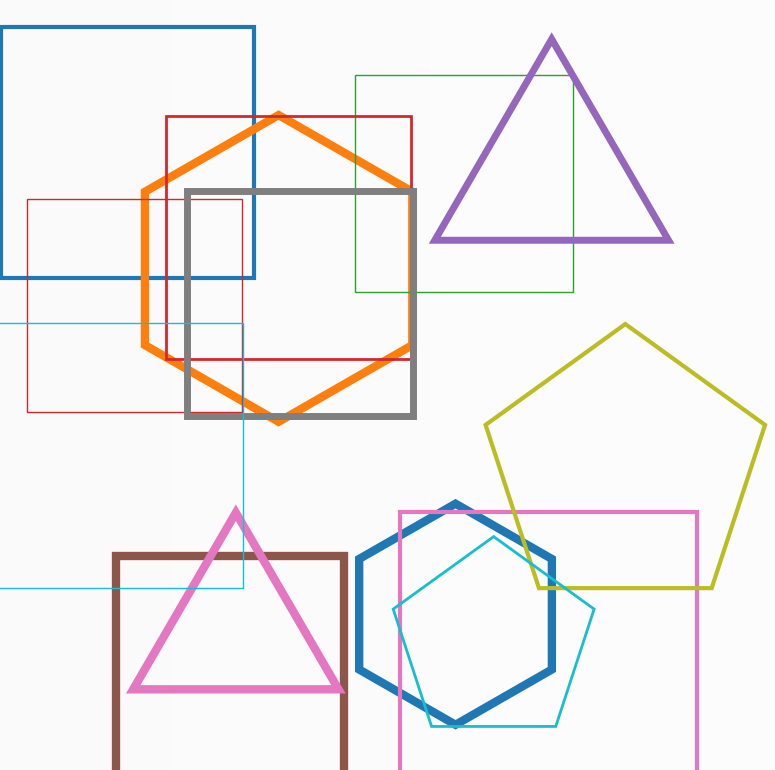[{"shape": "hexagon", "thickness": 3, "radius": 0.72, "center": [0.588, 0.202]}, {"shape": "square", "thickness": 1.5, "radius": 0.81, "center": [0.164, 0.802]}, {"shape": "hexagon", "thickness": 3, "radius": 1.0, "center": [0.36, 0.651]}, {"shape": "square", "thickness": 0.5, "radius": 0.7, "center": [0.599, 0.762]}, {"shape": "square", "thickness": 0.5, "radius": 0.69, "center": [0.174, 0.603]}, {"shape": "square", "thickness": 1, "radius": 0.79, "center": [0.372, 0.692]}, {"shape": "triangle", "thickness": 2.5, "radius": 0.87, "center": [0.712, 0.775]}, {"shape": "square", "thickness": 3, "radius": 0.74, "center": [0.297, 0.13]}, {"shape": "triangle", "thickness": 3, "radius": 0.76, "center": [0.304, 0.181]}, {"shape": "square", "thickness": 1.5, "radius": 0.96, "center": [0.708, 0.144]}, {"shape": "square", "thickness": 2.5, "radius": 0.73, "center": [0.387, 0.606]}, {"shape": "pentagon", "thickness": 1.5, "radius": 0.95, "center": [0.807, 0.39]}, {"shape": "square", "thickness": 0.5, "radius": 0.86, "center": [0.142, 0.408]}, {"shape": "pentagon", "thickness": 1, "radius": 0.68, "center": [0.637, 0.167]}]